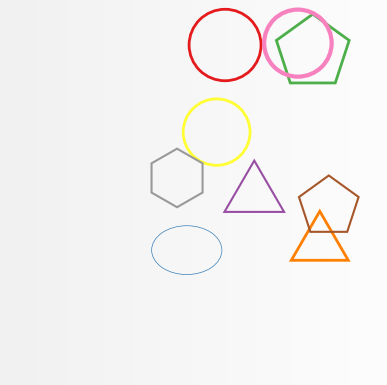[{"shape": "circle", "thickness": 2, "radius": 0.46, "center": [0.581, 0.883]}, {"shape": "oval", "thickness": 0.5, "radius": 0.45, "center": [0.482, 0.35]}, {"shape": "pentagon", "thickness": 2, "radius": 0.49, "center": [0.807, 0.865]}, {"shape": "triangle", "thickness": 1.5, "radius": 0.44, "center": [0.656, 0.494]}, {"shape": "triangle", "thickness": 2, "radius": 0.42, "center": [0.825, 0.366]}, {"shape": "circle", "thickness": 2, "radius": 0.43, "center": [0.559, 0.657]}, {"shape": "pentagon", "thickness": 1.5, "radius": 0.4, "center": [0.848, 0.463]}, {"shape": "circle", "thickness": 3, "radius": 0.44, "center": [0.769, 0.888]}, {"shape": "hexagon", "thickness": 1.5, "radius": 0.38, "center": [0.457, 0.538]}]